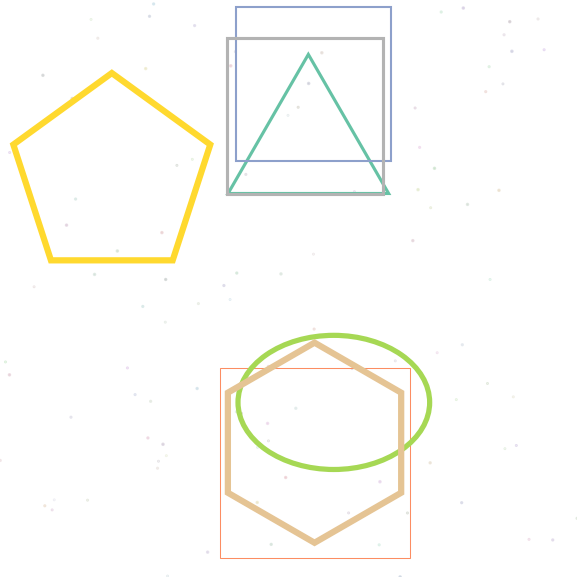[{"shape": "triangle", "thickness": 1.5, "radius": 0.8, "center": [0.534, 0.744]}, {"shape": "square", "thickness": 0.5, "radius": 0.82, "center": [0.546, 0.197]}, {"shape": "square", "thickness": 1, "radius": 0.67, "center": [0.542, 0.854]}, {"shape": "oval", "thickness": 2.5, "radius": 0.83, "center": [0.578, 0.302]}, {"shape": "pentagon", "thickness": 3, "radius": 0.9, "center": [0.194, 0.693]}, {"shape": "hexagon", "thickness": 3, "radius": 0.87, "center": [0.545, 0.233]}, {"shape": "square", "thickness": 1.5, "radius": 0.68, "center": [0.528, 0.799]}]